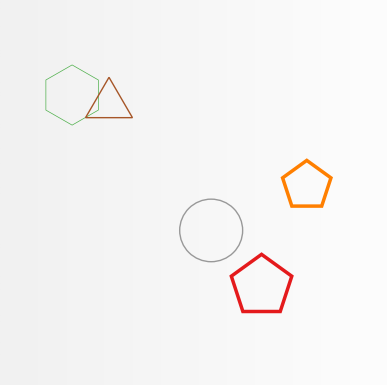[{"shape": "pentagon", "thickness": 2.5, "radius": 0.41, "center": [0.675, 0.257]}, {"shape": "hexagon", "thickness": 0.5, "radius": 0.39, "center": [0.186, 0.753]}, {"shape": "pentagon", "thickness": 2.5, "radius": 0.33, "center": [0.792, 0.518]}, {"shape": "triangle", "thickness": 1, "radius": 0.35, "center": [0.281, 0.729]}, {"shape": "circle", "thickness": 1, "radius": 0.41, "center": [0.545, 0.401]}]